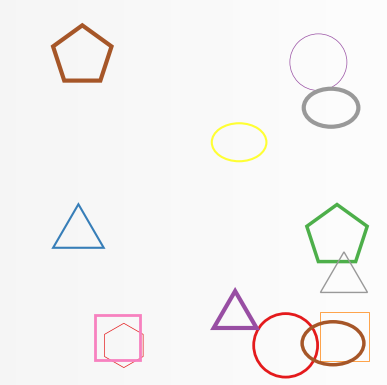[{"shape": "circle", "thickness": 2, "radius": 0.41, "center": [0.737, 0.103]}, {"shape": "hexagon", "thickness": 0.5, "radius": 0.29, "center": [0.32, 0.103]}, {"shape": "triangle", "thickness": 1.5, "radius": 0.38, "center": [0.202, 0.394]}, {"shape": "pentagon", "thickness": 2.5, "radius": 0.41, "center": [0.87, 0.387]}, {"shape": "triangle", "thickness": 3, "radius": 0.32, "center": [0.607, 0.18]}, {"shape": "circle", "thickness": 0.5, "radius": 0.37, "center": [0.822, 0.838]}, {"shape": "square", "thickness": 0.5, "radius": 0.32, "center": [0.89, 0.125]}, {"shape": "oval", "thickness": 1.5, "radius": 0.35, "center": [0.617, 0.631]}, {"shape": "oval", "thickness": 2.5, "radius": 0.4, "center": [0.859, 0.108]}, {"shape": "pentagon", "thickness": 3, "radius": 0.4, "center": [0.212, 0.855]}, {"shape": "square", "thickness": 2, "radius": 0.29, "center": [0.303, 0.123]}, {"shape": "oval", "thickness": 3, "radius": 0.35, "center": [0.854, 0.72]}, {"shape": "triangle", "thickness": 1, "radius": 0.35, "center": [0.888, 0.276]}]